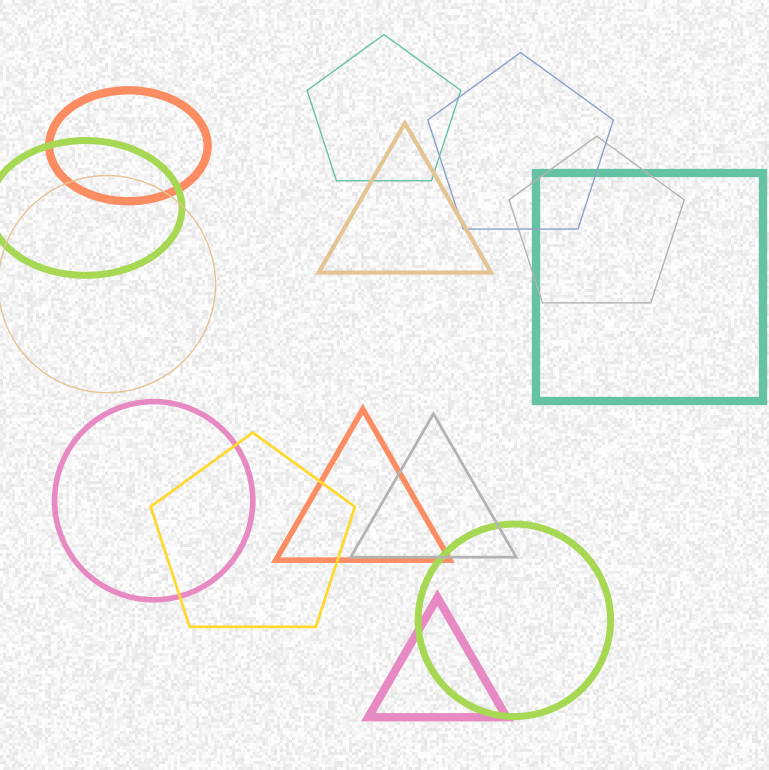[{"shape": "square", "thickness": 3, "radius": 0.74, "center": [0.843, 0.627]}, {"shape": "pentagon", "thickness": 0.5, "radius": 0.52, "center": [0.499, 0.85]}, {"shape": "triangle", "thickness": 2, "radius": 0.65, "center": [0.471, 0.338]}, {"shape": "oval", "thickness": 3, "radius": 0.51, "center": [0.167, 0.811]}, {"shape": "pentagon", "thickness": 0.5, "radius": 0.63, "center": [0.676, 0.805]}, {"shape": "circle", "thickness": 2, "radius": 0.64, "center": [0.2, 0.35]}, {"shape": "triangle", "thickness": 3, "radius": 0.52, "center": [0.568, 0.12]}, {"shape": "circle", "thickness": 2.5, "radius": 0.62, "center": [0.668, 0.194]}, {"shape": "oval", "thickness": 2.5, "radius": 0.63, "center": [0.111, 0.73]}, {"shape": "pentagon", "thickness": 1, "radius": 0.7, "center": [0.328, 0.299]}, {"shape": "circle", "thickness": 0.5, "radius": 0.71, "center": [0.139, 0.631]}, {"shape": "triangle", "thickness": 1.5, "radius": 0.65, "center": [0.526, 0.711]}, {"shape": "triangle", "thickness": 1, "radius": 0.62, "center": [0.563, 0.338]}, {"shape": "pentagon", "thickness": 0.5, "radius": 0.6, "center": [0.775, 0.703]}]